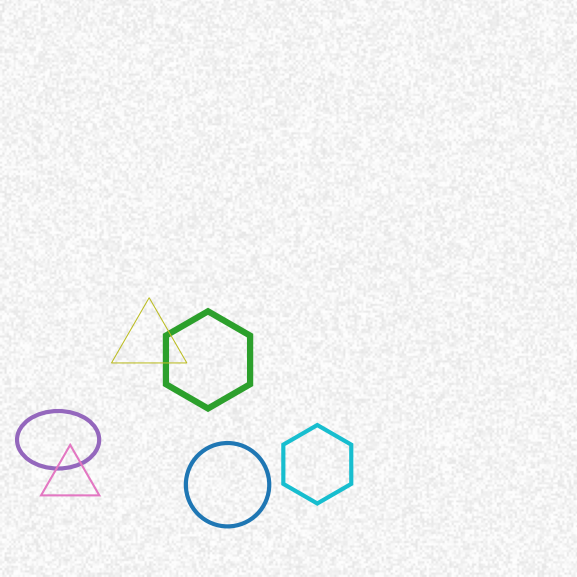[{"shape": "circle", "thickness": 2, "radius": 0.36, "center": [0.394, 0.16]}, {"shape": "hexagon", "thickness": 3, "radius": 0.42, "center": [0.36, 0.376]}, {"shape": "oval", "thickness": 2, "radius": 0.36, "center": [0.101, 0.238]}, {"shape": "triangle", "thickness": 1, "radius": 0.29, "center": [0.122, 0.17]}, {"shape": "triangle", "thickness": 0.5, "radius": 0.38, "center": [0.258, 0.408]}, {"shape": "hexagon", "thickness": 2, "radius": 0.34, "center": [0.549, 0.195]}]